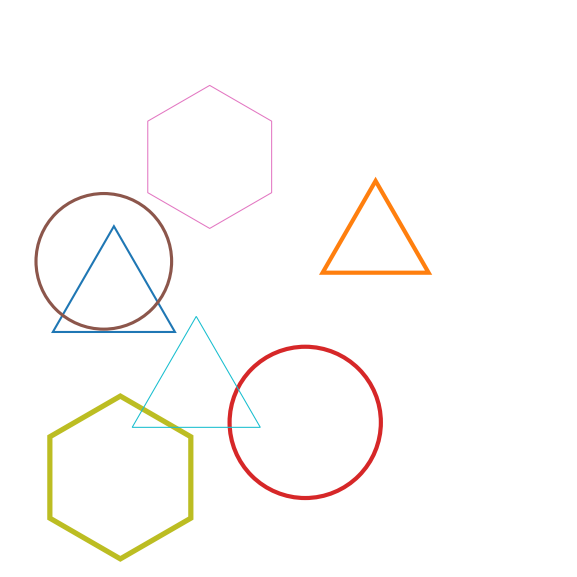[{"shape": "triangle", "thickness": 1, "radius": 0.61, "center": [0.197, 0.485]}, {"shape": "triangle", "thickness": 2, "radius": 0.53, "center": [0.65, 0.58]}, {"shape": "circle", "thickness": 2, "radius": 0.65, "center": [0.529, 0.268]}, {"shape": "circle", "thickness": 1.5, "radius": 0.59, "center": [0.18, 0.547]}, {"shape": "hexagon", "thickness": 0.5, "radius": 0.62, "center": [0.363, 0.727]}, {"shape": "hexagon", "thickness": 2.5, "radius": 0.7, "center": [0.208, 0.172]}, {"shape": "triangle", "thickness": 0.5, "radius": 0.64, "center": [0.34, 0.323]}]